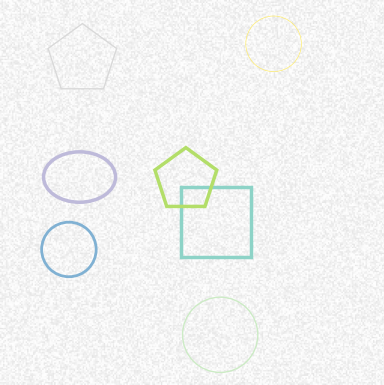[{"shape": "square", "thickness": 2.5, "radius": 0.45, "center": [0.561, 0.423]}, {"shape": "oval", "thickness": 2.5, "radius": 0.47, "center": [0.207, 0.54]}, {"shape": "circle", "thickness": 2, "radius": 0.35, "center": [0.179, 0.352]}, {"shape": "pentagon", "thickness": 2.5, "radius": 0.42, "center": [0.483, 0.532]}, {"shape": "pentagon", "thickness": 1, "radius": 0.47, "center": [0.214, 0.845]}, {"shape": "circle", "thickness": 1, "radius": 0.49, "center": [0.572, 0.13]}, {"shape": "circle", "thickness": 0.5, "radius": 0.36, "center": [0.711, 0.886]}]